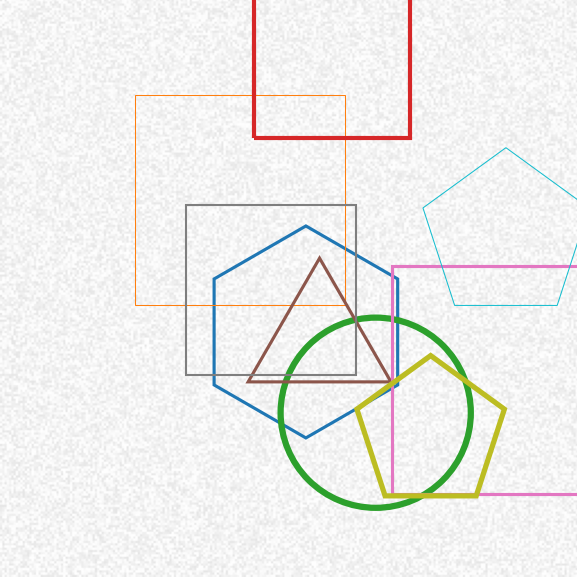[{"shape": "hexagon", "thickness": 1.5, "radius": 0.92, "center": [0.53, 0.424]}, {"shape": "square", "thickness": 0.5, "radius": 0.91, "center": [0.415, 0.653]}, {"shape": "circle", "thickness": 3, "radius": 0.82, "center": [0.651, 0.284]}, {"shape": "square", "thickness": 2, "radius": 0.68, "center": [0.575, 0.895]}, {"shape": "triangle", "thickness": 1.5, "radius": 0.71, "center": [0.553, 0.409]}, {"shape": "square", "thickness": 1.5, "radius": 0.99, "center": [0.877, 0.341]}, {"shape": "square", "thickness": 1, "radius": 0.74, "center": [0.469, 0.498]}, {"shape": "pentagon", "thickness": 2.5, "radius": 0.67, "center": [0.746, 0.249]}, {"shape": "pentagon", "thickness": 0.5, "radius": 0.76, "center": [0.876, 0.592]}]